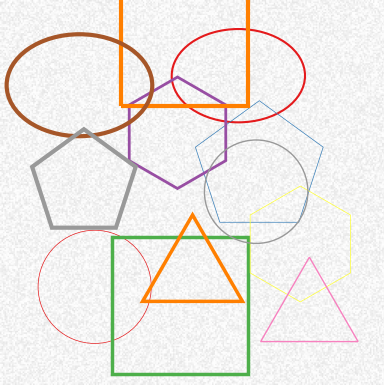[{"shape": "circle", "thickness": 0.5, "radius": 0.73, "center": [0.246, 0.255]}, {"shape": "oval", "thickness": 1.5, "radius": 0.87, "center": [0.619, 0.803]}, {"shape": "pentagon", "thickness": 0.5, "radius": 0.87, "center": [0.674, 0.564]}, {"shape": "square", "thickness": 2.5, "radius": 0.89, "center": [0.467, 0.207]}, {"shape": "hexagon", "thickness": 2, "radius": 0.72, "center": [0.461, 0.655]}, {"shape": "square", "thickness": 3, "radius": 0.83, "center": [0.479, 0.89]}, {"shape": "triangle", "thickness": 2.5, "radius": 0.75, "center": [0.5, 0.292]}, {"shape": "hexagon", "thickness": 0.5, "radius": 0.75, "center": [0.78, 0.366]}, {"shape": "oval", "thickness": 3, "radius": 0.95, "center": [0.206, 0.779]}, {"shape": "triangle", "thickness": 1, "radius": 0.73, "center": [0.804, 0.186]}, {"shape": "circle", "thickness": 1, "radius": 0.67, "center": [0.665, 0.502]}, {"shape": "pentagon", "thickness": 3, "radius": 0.71, "center": [0.218, 0.523]}]